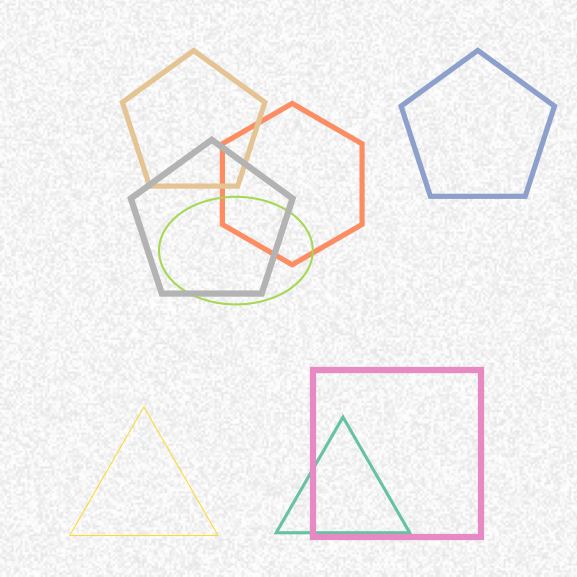[{"shape": "triangle", "thickness": 1.5, "radius": 0.67, "center": [0.594, 0.143]}, {"shape": "hexagon", "thickness": 2.5, "radius": 0.7, "center": [0.506, 0.68]}, {"shape": "pentagon", "thickness": 2.5, "radius": 0.7, "center": [0.827, 0.772]}, {"shape": "square", "thickness": 3, "radius": 0.73, "center": [0.688, 0.214]}, {"shape": "oval", "thickness": 1, "radius": 0.67, "center": [0.408, 0.565]}, {"shape": "triangle", "thickness": 0.5, "radius": 0.74, "center": [0.249, 0.146]}, {"shape": "pentagon", "thickness": 2.5, "radius": 0.65, "center": [0.335, 0.782]}, {"shape": "pentagon", "thickness": 3, "radius": 0.74, "center": [0.367, 0.61]}]